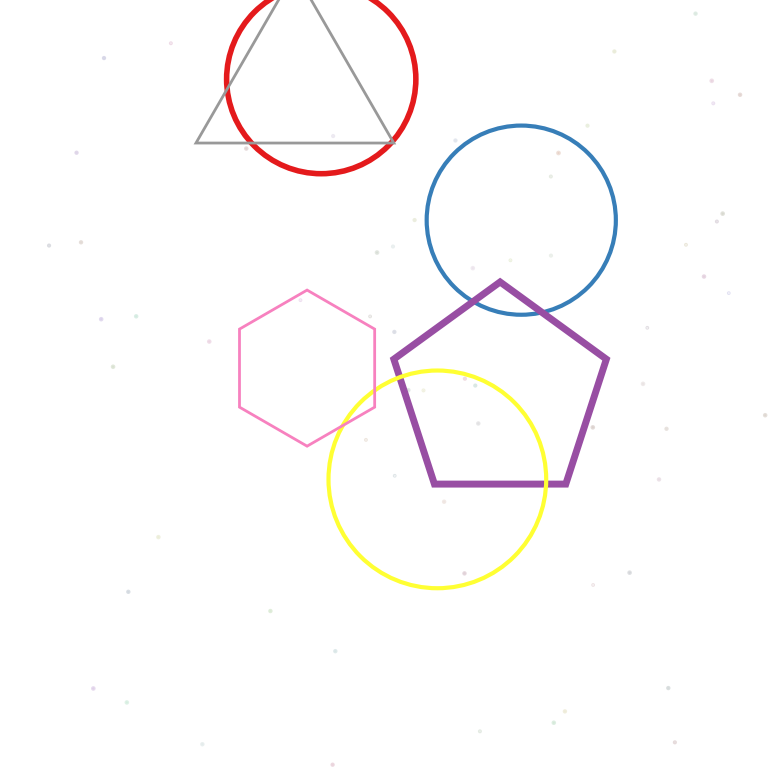[{"shape": "circle", "thickness": 2, "radius": 0.61, "center": [0.417, 0.897]}, {"shape": "circle", "thickness": 1.5, "radius": 0.61, "center": [0.677, 0.714]}, {"shape": "pentagon", "thickness": 2.5, "radius": 0.73, "center": [0.649, 0.489]}, {"shape": "circle", "thickness": 1.5, "radius": 0.71, "center": [0.568, 0.377]}, {"shape": "hexagon", "thickness": 1, "radius": 0.51, "center": [0.399, 0.522]}, {"shape": "triangle", "thickness": 1, "radius": 0.74, "center": [0.383, 0.888]}]